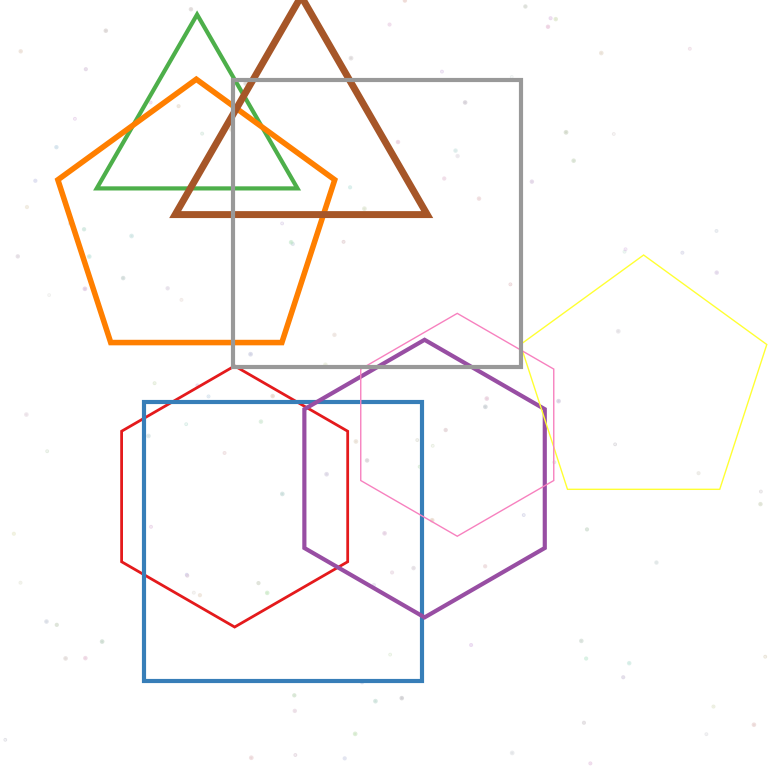[{"shape": "hexagon", "thickness": 1, "radius": 0.85, "center": [0.305, 0.355]}, {"shape": "square", "thickness": 1.5, "radius": 0.9, "center": [0.367, 0.297]}, {"shape": "triangle", "thickness": 1.5, "radius": 0.75, "center": [0.256, 0.831]}, {"shape": "hexagon", "thickness": 1.5, "radius": 0.9, "center": [0.551, 0.378]}, {"shape": "pentagon", "thickness": 2, "radius": 0.95, "center": [0.255, 0.708]}, {"shape": "pentagon", "thickness": 0.5, "radius": 0.84, "center": [0.836, 0.501]}, {"shape": "triangle", "thickness": 2.5, "radius": 0.94, "center": [0.391, 0.816]}, {"shape": "hexagon", "thickness": 0.5, "radius": 0.72, "center": [0.594, 0.448]}, {"shape": "square", "thickness": 1.5, "radius": 0.93, "center": [0.49, 0.71]}]